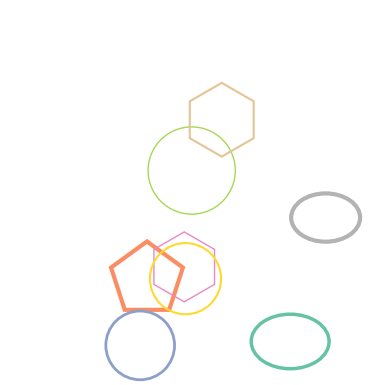[{"shape": "oval", "thickness": 2.5, "radius": 0.51, "center": [0.754, 0.113]}, {"shape": "pentagon", "thickness": 3, "radius": 0.49, "center": [0.382, 0.275]}, {"shape": "circle", "thickness": 2, "radius": 0.45, "center": [0.364, 0.103]}, {"shape": "hexagon", "thickness": 1, "radius": 0.45, "center": [0.479, 0.307]}, {"shape": "circle", "thickness": 1, "radius": 0.57, "center": [0.498, 0.557]}, {"shape": "circle", "thickness": 1.5, "radius": 0.46, "center": [0.482, 0.276]}, {"shape": "hexagon", "thickness": 1.5, "radius": 0.48, "center": [0.576, 0.689]}, {"shape": "oval", "thickness": 3, "radius": 0.45, "center": [0.846, 0.435]}]